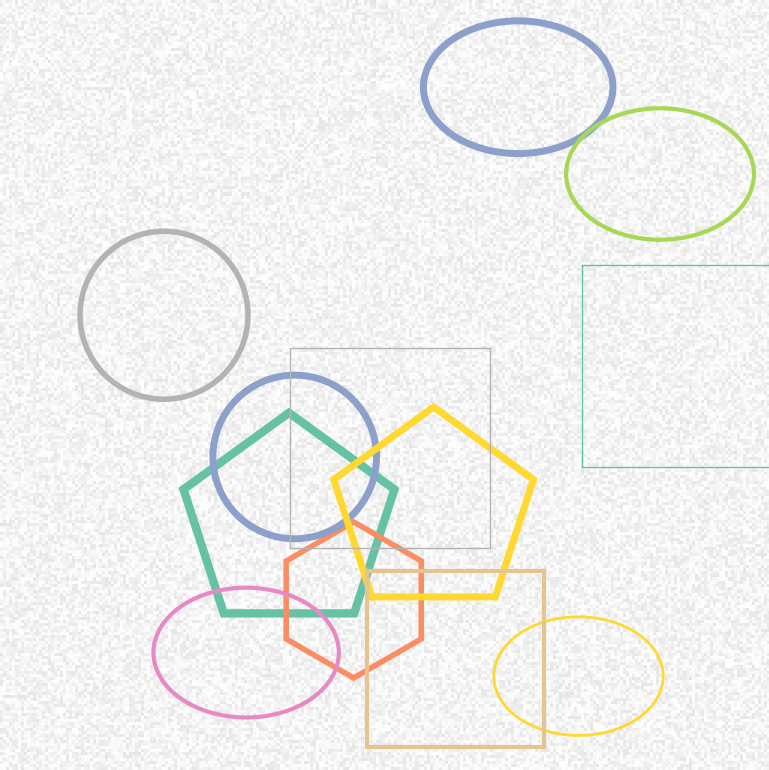[{"shape": "pentagon", "thickness": 3, "radius": 0.72, "center": [0.375, 0.32]}, {"shape": "square", "thickness": 0.5, "radius": 0.66, "center": [0.887, 0.525]}, {"shape": "hexagon", "thickness": 2, "radius": 0.51, "center": [0.459, 0.221]}, {"shape": "circle", "thickness": 2.5, "radius": 0.53, "center": [0.383, 0.407]}, {"shape": "oval", "thickness": 2.5, "radius": 0.62, "center": [0.673, 0.887]}, {"shape": "oval", "thickness": 1.5, "radius": 0.6, "center": [0.32, 0.152]}, {"shape": "oval", "thickness": 1.5, "radius": 0.61, "center": [0.857, 0.774]}, {"shape": "pentagon", "thickness": 2.5, "radius": 0.68, "center": [0.563, 0.335]}, {"shape": "oval", "thickness": 1, "radius": 0.55, "center": [0.751, 0.122]}, {"shape": "square", "thickness": 1.5, "radius": 0.57, "center": [0.592, 0.144]}, {"shape": "circle", "thickness": 2, "radius": 0.55, "center": [0.213, 0.591]}, {"shape": "square", "thickness": 0.5, "radius": 0.65, "center": [0.507, 0.418]}]